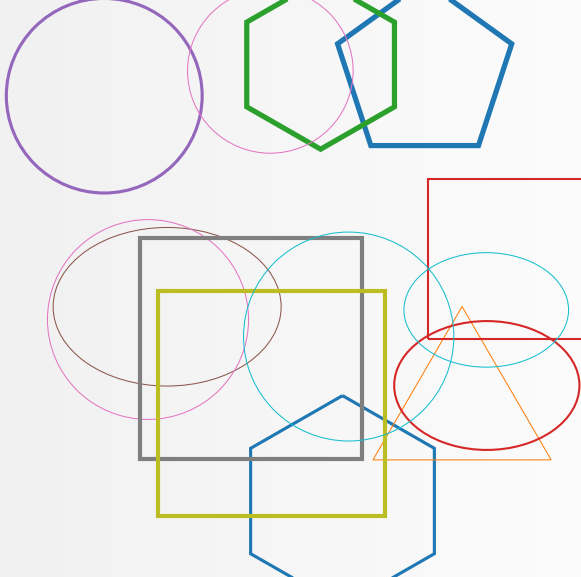[{"shape": "hexagon", "thickness": 1.5, "radius": 0.91, "center": [0.589, 0.132]}, {"shape": "pentagon", "thickness": 2.5, "radius": 0.79, "center": [0.731, 0.875]}, {"shape": "triangle", "thickness": 0.5, "radius": 0.89, "center": [0.795, 0.291]}, {"shape": "hexagon", "thickness": 2.5, "radius": 0.73, "center": [0.552, 0.887]}, {"shape": "oval", "thickness": 1, "radius": 0.8, "center": [0.838, 0.332]}, {"shape": "square", "thickness": 1, "radius": 0.69, "center": [0.874, 0.55]}, {"shape": "circle", "thickness": 1.5, "radius": 0.84, "center": [0.179, 0.833]}, {"shape": "oval", "thickness": 0.5, "radius": 0.98, "center": [0.288, 0.468]}, {"shape": "circle", "thickness": 0.5, "radius": 0.71, "center": [0.465, 0.876]}, {"shape": "circle", "thickness": 0.5, "radius": 0.87, "center": [0.255, 0.446]}, {"shape": "square", "thickness": 2, "radius": 0.96, "center": [0.431, 0.396]}, {"shape": "square", "thickness": 2, "radius": 0.97, "center": [0.467, 0.3]}, {"shape": "circle", "thickness": 0.5, "radius": 0.9, "center": [0.6, 0.416]}, {"shape": "oval", "thickness": 0.5, "radius": 0.71, "center": [0.837, 0.462]}]